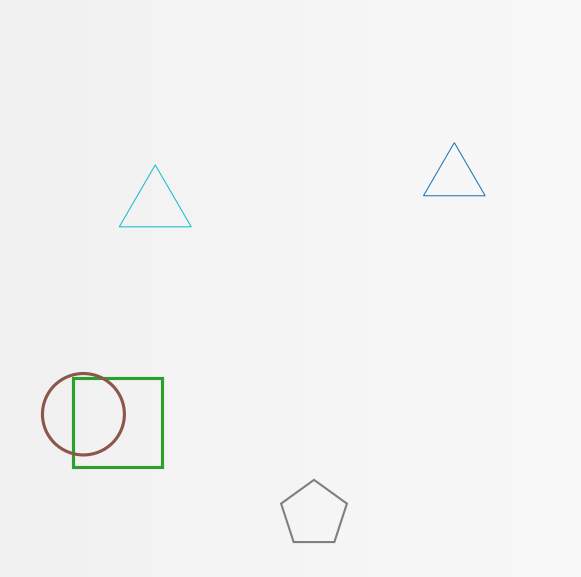[{"shape": "triangle", "thickness": 0.5, "radius": 0.31, "center": [0.782, 0.691]}, {"shape": "square", "thickness": 1.5, "radius": 0.39, "center": [0.202, 0.268]}, {"shape": "circle", "thickness": 1.5, "radius": 0.35, "center": [0.144, 0.282]}, {"shape": "pentagon", "thickness": 1, "radius": 0.3, "center": [0.54, 0.109]}, {"shape": "triangle", "thickness": 0.5, "radius": 0.36, "center": [0.267, 0.642]}]